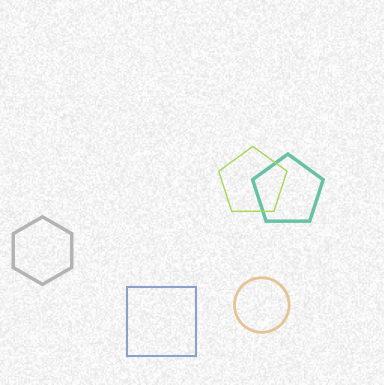[{"shape": "pentagon", "thickness": 2.5, "radius": 0.48, "center": [0.748, 0.504]}, {"shape": "square", "thickness": 1.5, "radius": 0.45, "center": [0.42, 0.166]}, {"shape": "pentagon", "thickness": 1, "radius": 0.47, "center": [0.657, 0.526]}, {"shape": "circle", "thickness": 2, "radius": 0.35, "center": [0.68, 0.208]}, {"shape": "hexagon", "thickness": 2.5, "radius": 0.44, "center": [0.11, 0.349]}]